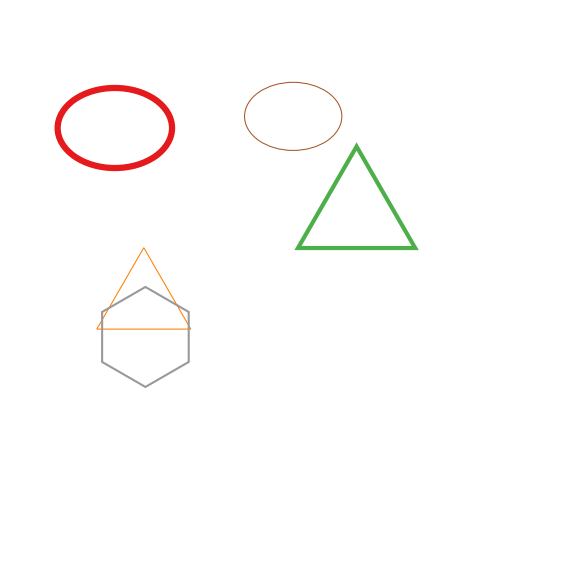[{"shape": "oval", "thickness": 3, "radius": 0.5, "center": [0.199, 0.777]}, {"shape": "triangle", "thickness": 2, "radius": 0.59, "center": [0.617, 0.628]}, {"shape": "triangle", "thickness": 0.5, "radius": 0.47, "center": [0.249, 0.476]}, {"shape": "oval", "thickness": 0.5, "radius": 0.42, "center": [0.508, 0.798]}, {"shape": "hexagon", "thickness": 1, "radius": 0.43, "center": [0.252, 0.416]}]